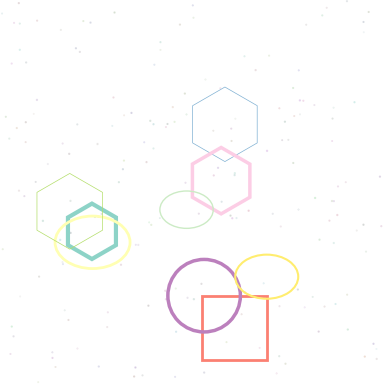[{"shape": "hexagon", "thickness": 3, "radius": 0.36, "center": [0.239, 0.399]}, {"shape": "oval", "thickness": 2, "radius": 0.49, "center": [0.24, 0.371]}, {"shape": "square", "thickness": 2, "radius": 0.42, "center": [0.608, 0.148]}, {"shape": "hexagon", "thickness": 0.5, "radius": 0.48, "center": [0.584, 0.677]}, {"shape": "hexagon", "thickness": 0.5, "radius": 0.49, "center": [0.181, 0.451]}, {"shape": "hexagon", "thickness": 2.5, "radius": 0.43, "center": [0.574, 0.531]}, {"shape": "circle", "thickness": 2.5, "radius": 0.47, "center": [0.53, 0.232]}, {"shape": "oval", "thickness": 1, "radius": 0.35, "center": [0.485, 0.455]}, {"shape": "oval", "thickness": 1.5, "radius": 0.41, "center": [0.693, 0.281]}]